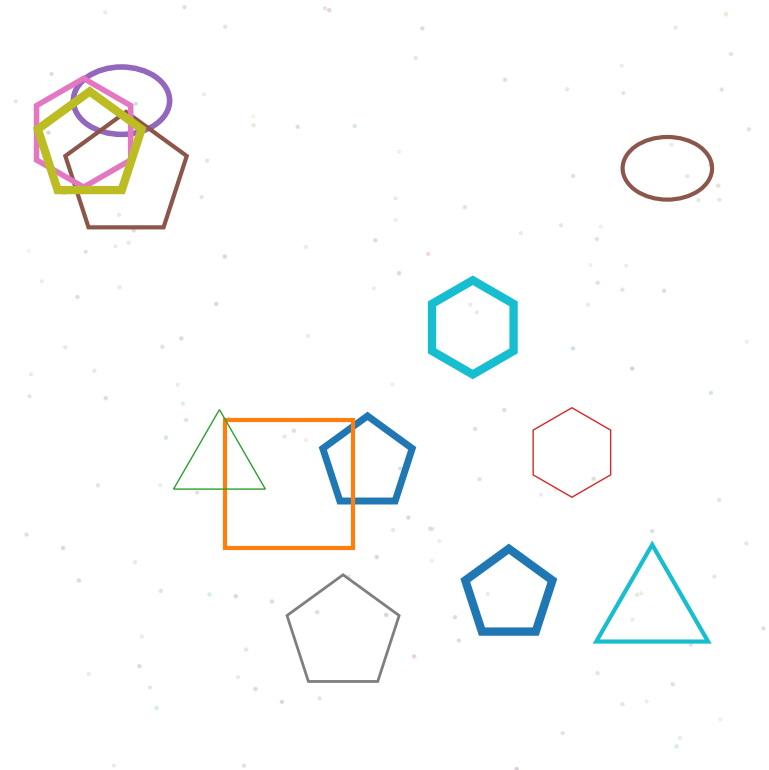[{"shape": "pentagon", "thickness": 3, "radius": 0.3, "center": [0.661, 0.228]}, {"shape": "pentagon", "thickness": 2.5, "radius": 0.31, "center": [0.477, 0.399]}, {"shape": "square", "thickness": 1.5, "radius": 0.42, "center": [0.375, 0.371]}, {"shape": "triangle", "thickness": 0.5, "radius": 0.34, "center": [0.285, 0.399]}, {"shape": "hexagon", "thickness": 0.5, "radius": 0.29, "center": [0.743, 0.412]}, {"shape": "oval", "thickness": 2, "radius": 0.31, "center": [0.158, 0.869]}, {"shape": "oval", "thickness": 1.5, "radius": 0.29, "center": [0.867, 0.781]}, {"shape": "pentagon", "thickness": 1.5, "radius": 0.41, "center": [0.164, 0.772]}, {"shape": "hexagon", "thickness": 2, "radius": 0.35, "center": [0.109, 0.828]}, {"shape": "pentagon", "thickness": 1, "radius": 0.38, "center": [0.446, 0.177]}, {"shape": "pentagon", "thickness": 3, "radius": 0.35, "center": [0.117, 0.81]}, {"shape": "triangle", "thickness": 1.5, "radius": 0.42, "center": [0.847, 0.209]}, {"shape": "hexagon", "thickness": 3, "radius": 0.31, "center": [0.614, 0.575]}]